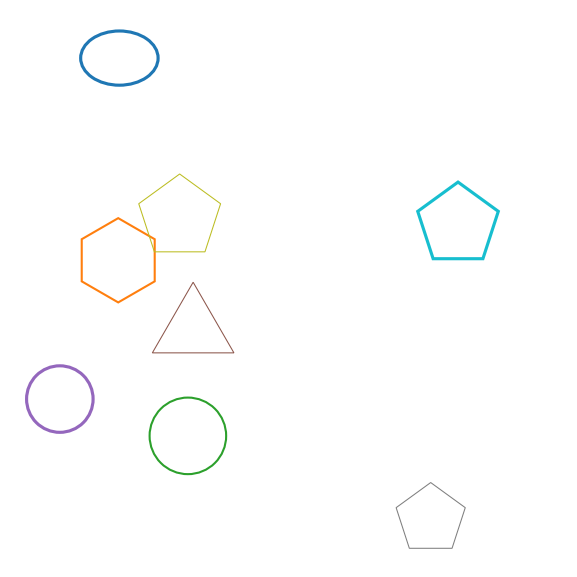[{"shape": "oval", "thickness": 1.5, "radius": 0.34, "center": [0.207, 0.899]}, {"shape": "hexagon", "thickness": 1, "radius": 0.36, "center": [0.205, 0.548]}, {"shape": "circle", "thickness": 1, "radius": 0.33, "center": [0.325, 0.244]}, {"shape": "circle", "thickness": 1.5, "radius": 0.29, "center": [0.104, 0.308]}, {"shape": "triangle", "thickness": 0.5, "radius": 0.41, "center": [0.334, 0.429]}, {"shape": "pentagon", "thickness": 0.5, "radius": 0.31, "center": [0.746, 0.101]}, {"shape": "pentagon", "thickness": 0.5, "radius": 0.37, "center": [0.311, 0.623]}, {"shape": "pentagon", "thickness": 1.5, "radius": 0.37, "center": [0.793, 0.61]}]